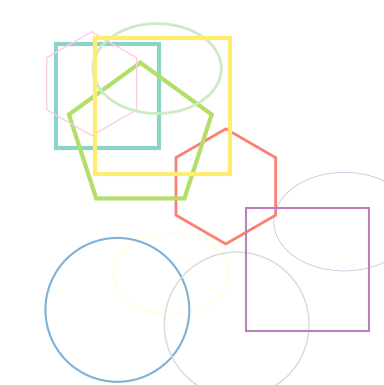[{"shape": "square", "thickness": 3, "radius": 0.67, "center": [0.279, 0.751]}, {"shape": "oval", "thickness": 0.5, "radius": 0.75, "center": [0.445, 0.289]}, {"shape": "oval", "thickness": 0.5, "radius": 0.91, "center": [0.894, 0.424]}, {"shape": "hexagon", "thickness": 2, "radius": 0.75, "center": [0.587, 0.516]}, {"shape": "circle", "thickness": 1.5, "radius": 0.93, "center": [0.305, 0.195]}, {"shape": "pentagon", "thickness": 3, "radius": 0.97, "center": [0.364, 0.642]}, {"shape": "hexagon", "thickness": 1, "radius": 0.67, "center": [0.238, 0.783]}, {"shape": "circle", "thickness": 1, "radius": 0.94, "center": [0.615, 0.157]}, {"shape": "square", "thickness": 1.5, "radius": 0.8, "center": [0.8, 0.3]}, {"shape": "oval", "thickness": 2, "radius": 0.83, "center": [0.408, 0.822]}, {"shape": "square", "thickness": 3, "radius": 0.88, "center": [0.422, 0.725]}]